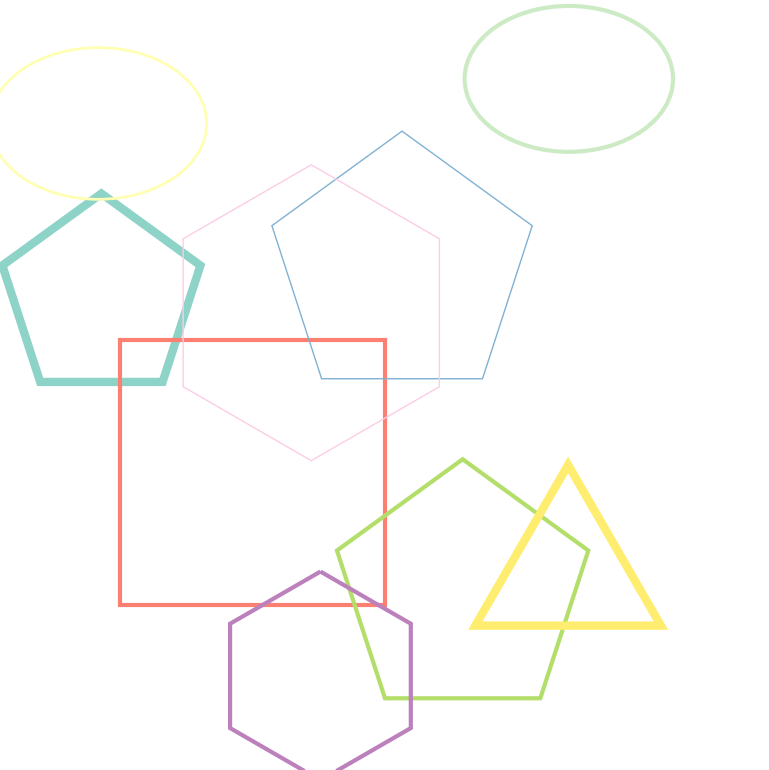[{"shape": "pentagon", "thickness": 3, "radius": 0.68, "center": [0.132, 0.613]}, {"shape": "oval", "thickness": 1, "radius": 0.7, "center": [0.128, 0.84]}, {"shape": "square", "thickness": 1.5, "radius": 0.86, "center": [0.328, 0.386]}, {"shape": "pentagon", "thickness": 0.5, "radius": 0.89, "center": [0.522, 0.652]}, {"shape": "pentagon", "thickness": 1.5, "radius": 0.86, "center": [0.601, 0.232]}, {"shape": "hexagon", "thickness": 0.5, "radius": 0.96, "center": [0.404, 0.594]}, {"shape": "hexagon", "thickness": 1.5, "radius": 0.68, "center": [0.416, 0.122]}, {"shape": "oval", "thickness": 1.5, "radius": 0.68, "center": [0.739, 0.898]}, {"shape": "triangle", "thickness": 3, "radius": 0.7, "center": [0.738, 0.257]}]